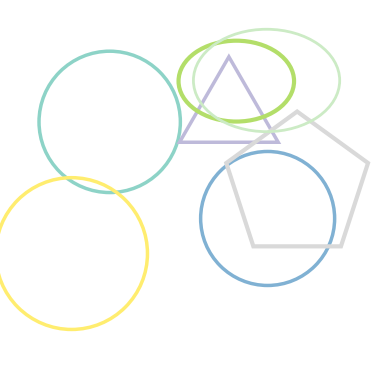[{"shape": "circle", "thickness": 2.5, "radius": 0.92, "center": [0.285, 0.683]}, {"shape": "triangle", "thickness": 2.5, "radius": 0.74, "center": [0.594, 0.704]}, {"shape": "circle", "thickness": 2.5, "radius": 0.87, "center": [0.695, 0.433]}, {"shape": "oval", "thickness": 3, "radius": 0.75, "center": [0.614, 0.789]}, {"shape": "pentagon", "thickness": 3, "radius": 0.97, "center": [0.772, 0.517]}, {"shape": "oval", "thickness": 2, "radius": 0.95, "center": [0.692, 0.791]}, {"shape": "circle", "thickness": 2.5, "radius": 0.99, "center": [0.186, 0.341]}]